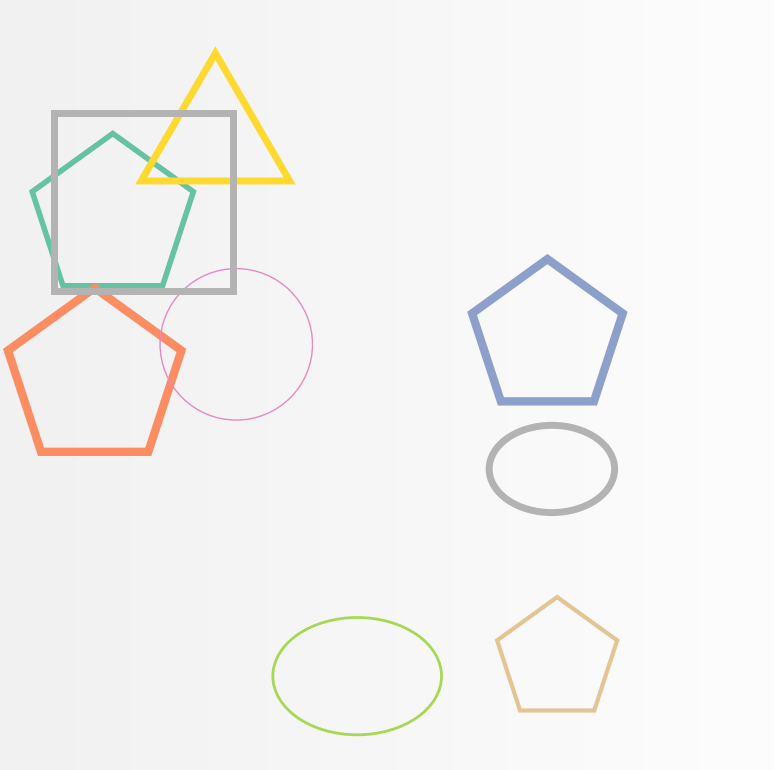[{"shape": "pentagon", "thickness": 2, "radius": 0.55, "center": [0.146, 0.717]}, {"shape": "pentagon", "thickness": 3, "radius": 0.59, "center": [0.122, 0.508]}, {"shape": "pentagon", "thickness": 3, "radius": 0.51, "center": [0.706, 0.561]}, {"shape": "circle", "thickness": 0.5, "radius": 0.49, "center": [0.305, 0.553]}, {"shape": "oval", "thickness": 1, "radius": 0.54, "center": [0.461, 0.122]}, {"shape": "triangle", "thickness": 2.5, "radius": 0.55, "center": [0.278, 0.82]}, {"shape": "pentagon", "thickness": 1.5, "radius": 0.41, "center": [0.719, 0.143]}, {"shape": "oval", "thickness": 2.5, "radius": 0.4, "center": [0.712, 0.391]}, {"shape": "square", "thickness": 2.5, "radius": 0.58, "center": [0.185, 0.738]}]